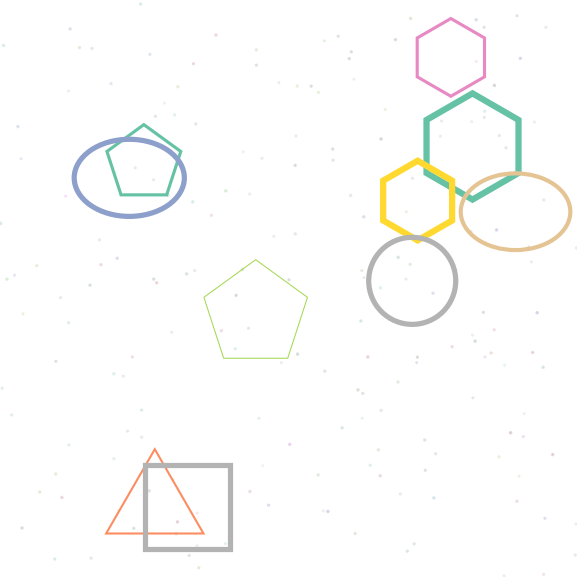[{"shape": "pentagon", "thickness": 1.5, "radius": 0.34, "center": [0.249, 0.716]}, {"shape": "hexagon", "thickness": 3, "radius": 0.46, "center": [0.818, 0.746]}, {"shape": "triangle", "thickness": 1, "radius": 0.49, "center": [0.268, 0.124]}, {"shape": "oval", "thickness": 2.5, "radius": 0.48, "center": [0.224, 0.691]}, {"shape": "hexagon", "thickness": 1.5, "radius": 0.34, "center": [0.781, 0.9]}, {"shape": "pentagon", "thickness": 0.5, "radius": 0.47, "center": [0.443, 0.455]}, {"shape": "hexagon", "thickness": 3, "radius": 0.34, "center": [0.723, 0.652]}, {"shape": "oval", "thickness": 2, "radius": 0.47, "center": [0.893, 0.632]}, {"shape": "circle", "thickness": 2.5, "radius": 0.38, "center": [0.714, 0.513]}, {"shape": "square", "thickness": 2.5, "radius": 0.37, "center": [0.325, 0.121]}]